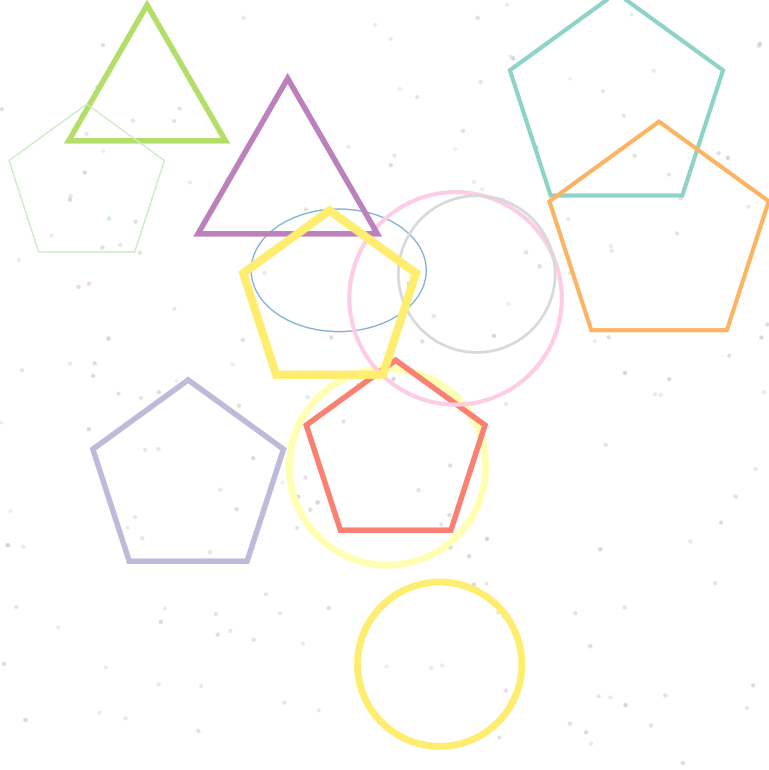[{"shape": "pentagon", "thickness": 1.5, "radius": 0.73, "center": [0.801, 0.864]}, {"shape": "circle", "thickness": 2.5, "radius": 0.64, "center": [0.503, 0.394]}, {"shape": "pentagon", "thickness": 2, "radius": 0.65, "center": [0.244, 0.376]}, {"shape": "pentagon", "thickness": 2, "radius": 0.61, "center": [0.514, 0.41]}, {"shape": "oval", "thickness": 0.5, "radius": 0.57, "center": [0.44, 0.649]}, {"shape": "pentagon", "thickness": 1.5, "radius": 0.75, "center": [0.856, 0.692]}, {"shape": "triangle", "thickness": 2, "radius": 0.59, "center": [0.191, 0.876]}, {"shape": "circle", "thickness": 1.5, "radius": 0.69, "center": [0.592, 0.613]}, {"shape": "circle", "thickness": 1, "radius": 0.51, "center": [0.619, 0.644]}, {"shape": "triangle", "thickness": 2, "radius": 0.67, "center": [0.374, 0.764]}, {"shape": "pentagon", "thickness": 0.5, "radius": 0.53, "center": [0.113, 0.759]}, {"shape": "pentagon", "thickness": 3, "radius": 0.59, "center": [0.428, 0.609]}, {"shape": "circle", "thickness": 2.5, "radius": 0.53, "center": [0.571, 0.137]}]